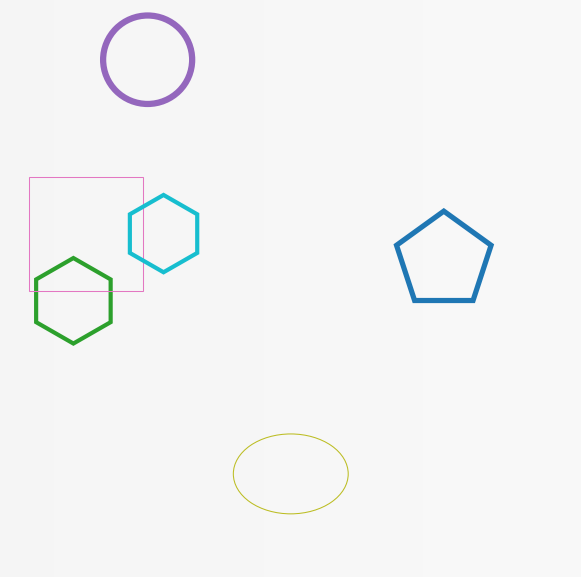[{"shape": "pentagon", "thickness": 2.5, "radius": 0.43, "center": [0.764, 0.548]}, {"shape": "hexagon", "thickness": 2, "radius": 0.37, "center": [0.126, 0.478]}, {"shape": "circle", "thickness": 3, "radius": 0.38, "center": [0.254, 0.896]}, {"shape": "square", "thickness": 0.5, "radius": 0.49, "center": [0.148, 0.594]}, {"shape": "oval", "thickness": 0.5, "radius": 0.49, "center": [0.5, 0.179]}, {"shape": "hexagon", "thickness": 2, "radius": 0.33, "center": [0.281, 0.595]}]